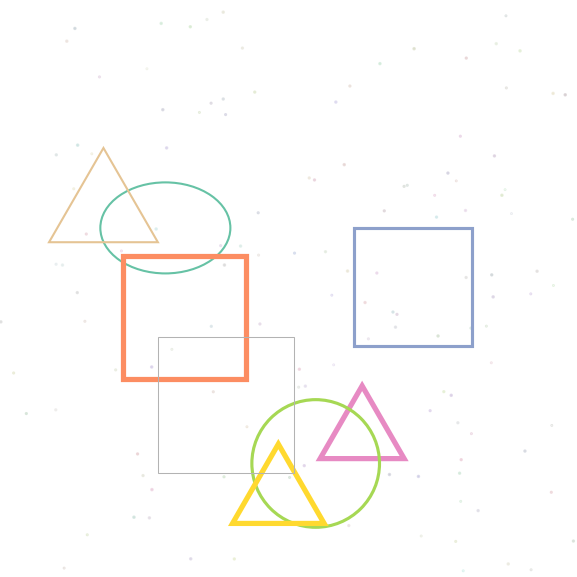[{"shape": "oval", "thickness": 1, "radius": 0.56, "center": [0.286, 0.604]}, {"shape": "square", "thickness": 2.5, "radius": 0.53, "center": [0.319, 0.449]}, {"shape": "square", "thickness": 1.5, "radius": 0.51, "center": [0.715, 0.502]}, {"shape": "triangle", "thickness": 2.5, "radius": 0.42, "center": [0.627, 0.247]}, {"shape": "circle", "thickness": 1.5, "radius": 0.55, "center": [0.547, 0.197]}, {"shape": "triangle", "thickness": 2.5, "radius": 0.46, "center": [0.482, 0.139]}, {"shape": "triangle", "thickness": 1, "radius": 0.54, "center": [0.179, 0.634]}, {"shape": "square", "thickness": 0.5, "radius": 0.59, "center": [0.392, 0.298]}]